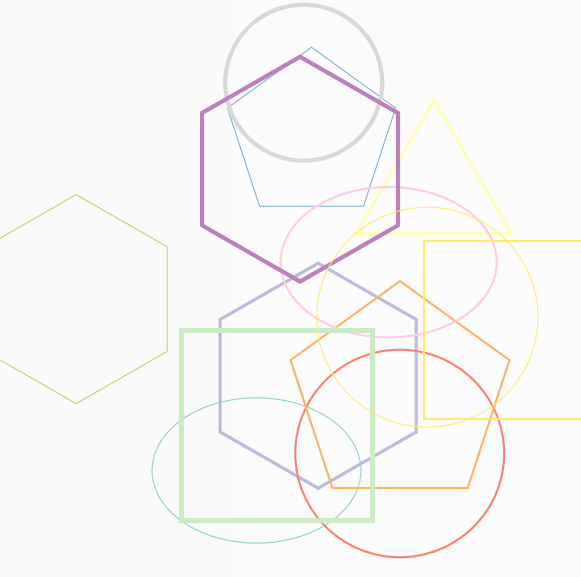[{"shape": "oval", "thickness": 0.5, "radius": 0.9, "center": [0.441, 0.184]}, {"shape": "triangle", "thickness": 1.5, "radius": 0.77, "center": [0.747, 0.672]}, {"shape": "hexagon", "thickness": 1.5, "radius": 0.97, "center": [0.547, 0.349]}, {"shape": "circle", "thickness": 1, "radius": 0.9, "center": [0.688, 0.214]}, {"shape": "pentagon", "thickness": 0.5, "radius": 0.76, "center": [0.536, 0.765]}, {"shape": "pentagon", "thickness": 1, "radius": 0.99, "center": [0.688, 0.314]}, {"shape": "hexagon", "thickness": 0.5, "radius": 0.9, "center": [0.131, 0.481]}, {"shape": "oval", "thickness": 1, "radius": 0.93, "center": [0.669, 0.545]}, {"shape": "circle", "thickness": 2, "radius": 0.67, "center": [0.523, 0.856]}, {"shape": "hexagon", "thickness": 2, "radius": 0.97, "center": [0.516, 0.706]}, {"shape": "square", "thickness": 2.5, "radius": 0.82, "center": [0.476, 0.264]}, {"shape": "circle", "thickness": 0.5, "radius": 0.95, "center": [0.735, 0.45]}, {"shape": "square", "thickness": 1, "radius": 0.77, "center": [0.883, 0.428]}]